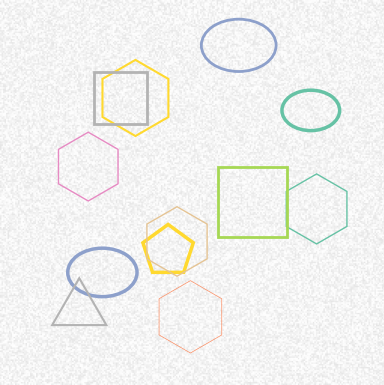[{"shape": "hexagon", "thickness": 1, "radius": 0.45, "center": [0.822, 0.457]}, {"shape": "oval", "thickness": 2.5, "radius": 0.37, "center": [0.807, 0.713]}, {"shape": "hexagon", "thickness": 0.5, "radius": 0.47, "center": [0.495, 0.177]}, {"shape": "oval", "thickness": 2, "radius": 0.49, "center": [0.62, 0.882]}, {"shape": "oval", "thickness": 2.5, "radius": 0.45, "center": [0.266, 0.292]}, {"shape": "hexagon", "thickness": 1, "radius": 0.45, "center": [0.229, 0.567]}, {"shape": "square", "thickness": 2, "radius": 0.45, "center": [0.655, 0.475]}, {"shape": "pentagon", "thickness": 2.5, "radius": 0.34, "center": [0.437, 0.348]}, {"shape": "hexagon", "thickness": 1.5, "radius": 0.49, "center": [0.352, 0.746]}, {"shape": "hexagon", "thickness": 1, "radius": 0.45, "center": [0.46, 0.373]}, {"shape": "square", "thickness": 2, "radius": 0.34, "center": [0.312, 0.745]}, {"shape": "triangle", "thickness": 1.5, "radius": 0.41, "center": [0.206, 0.196]}]